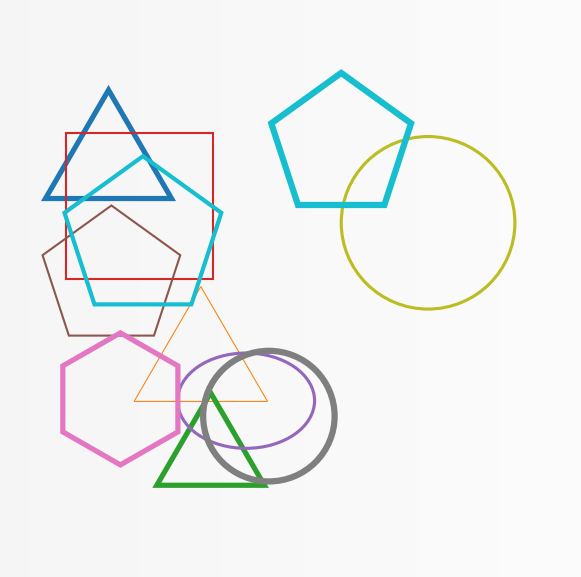[{"shape": "triangle", "thickness": 2.5, "radius": 0.63, "center": [0.187, 0.718]}, {"shape": "triangle", "thickness": 0.5, "radius": 0.66, "center": [0.345, 0.37]}, {"shape": "triangle", "thickness": 2.5, "radius": 0.53, "center": [0.362, 0.212]}, {"shape": "square", "thickness": 1, "radius": 0.63, "center": [0.24, 0.642]}, {"shape": "oval", "thickness": 1.5, "radius": 0.59, "center": [0.423, 0.305]}, {"shape": "pentagon", "thickness": 1, "radius": 0.62, "center": [0.192, 0.519]}, {"shape": "hexagon", "thickness": 2.5, "radius": 0.57, "center": [0.207, 0.308]}, {"shape": "circle", "thickness": 3, "radius": 0.57, "center": [0.463, 0.279]}, {"shape": "circle", "thickness": 1.5, "radius": 0.75, "center": [0.736, 0.613]}, {"shape": "pentagon", "thickness": 3, "radius": 0.63, "center": [0.587, 0.746]}, {"shape": "pentagon", "thickness": 2, "radius": 0.71, "center": [0.246, 0.587]}]